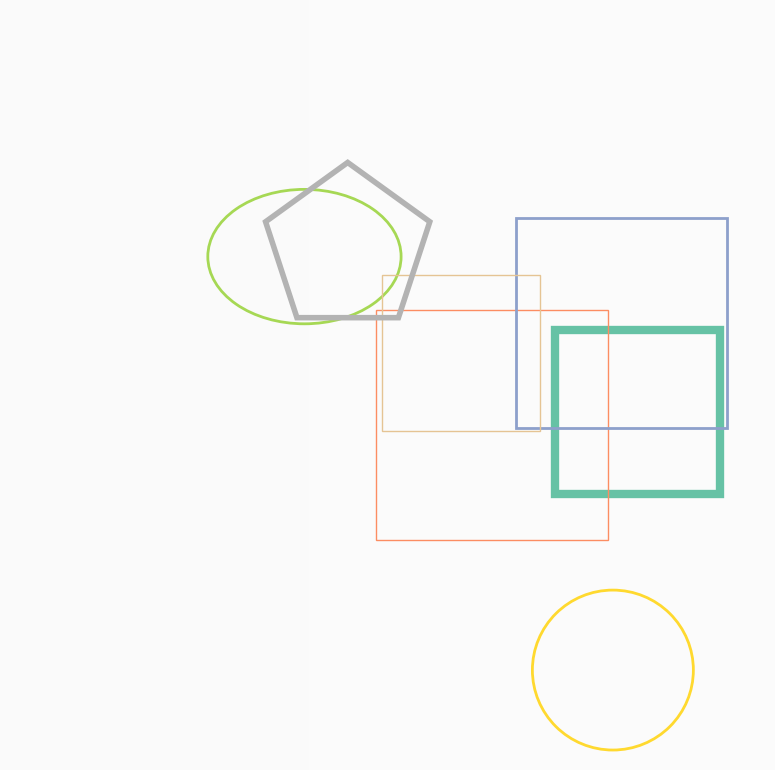[{"shape": "square", "thickness": 3, "radius": 0.53, "center": [0.822, 0.465]}, {"shape": "square", "thickness": 0.5, "radius": 0.75, "center": [0.635, 0.448]}, {"shape": "square", "thickness": 1, "radius": 0.68, "center": [0.802, 0.58]}, {"shape": "oval", "thickness": 1, "radius": 0.62, "center": [0.393, 0.667]}, {"shape": "circle", "thickness": 1, "radius": 0.52, "center": [0.791, 0.13]}, {"shape": "square", "thickness": 0.5, "radius": 0.51, "center": [0.595, 0.541]}, {"shape": "pentagon", "thickness": 2, "radius": 0.56, "center": [0.449, 0.678]}]